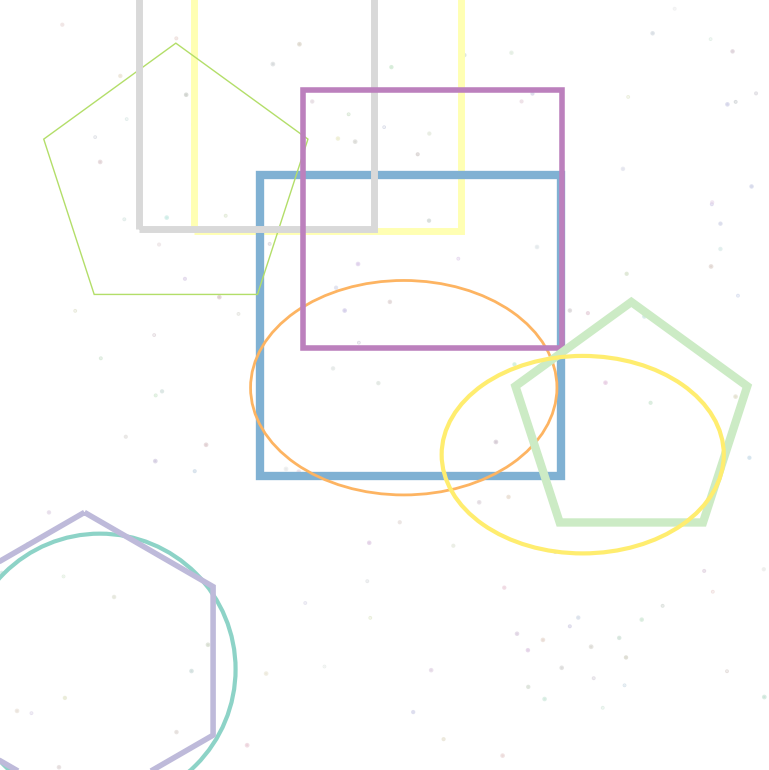[{"shape": "circle", "thickness": 1.5, "radius": 0.88, "center": [0.13, 0.131]}, {"shape": "square", "thickness": 2.5, "radius": 0.87, "center": [0.425, 0.874]}, {"shape": "hexagon", "thickness": 2, "radius": 0.96, "center": [0.11, 0.142]}, {"shape": "square", "thickness": 3, "radius": 0.98, "center": [0.533, 0.577]}, {"shape": "oval", "thickness": 1, "radius": 0.99, "center": [0.524, 0.496]}, {"shape": "pentagon", "thickness": 0.5, "radius": 0.9, "center": [0.228, 0.764]}, {"shape": "square", "thickness": 2.5, "radius": 0.76, "center": [0.333, 0.855]}, {"shape": "square", "thickness": 2, "radius": 0.84, "center": [0.562, 0.716]}, {"shape": "pentagon", "thickness": 3, "radius": 0.79, "center": [0.82, 0.45]}, {"shape": "oval", "thickness": 1.5, "radius": 0.92, "center": [0.757, 0.41]}]